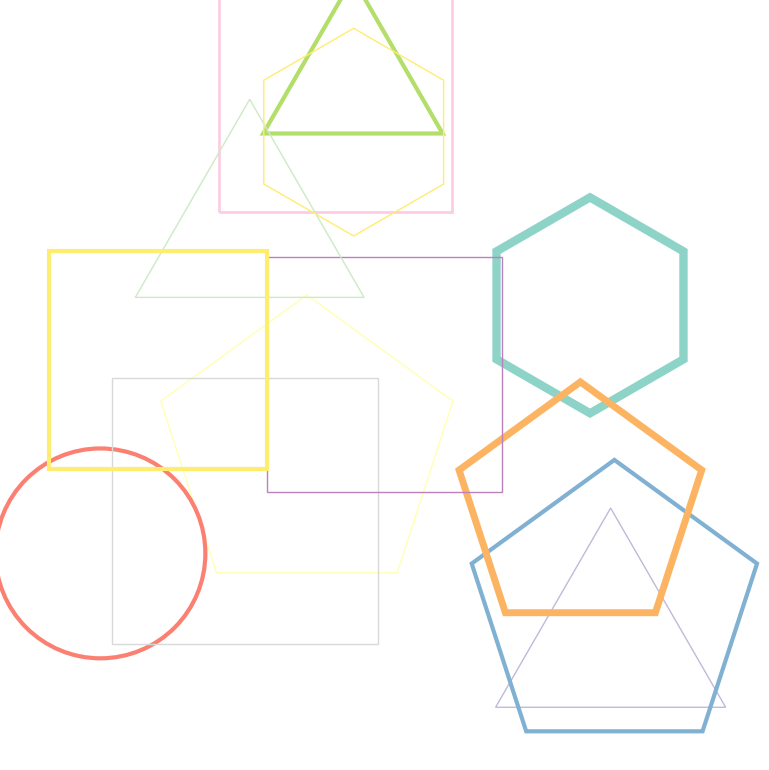[{"shape": "hexagon", "thickness": 3, "radius": 0.7, "center": [0.766, 0.603]}, {"shape": "pentagon", "thickness": 0.5, "radius": 1.0, "center": [0.398, 0.417]}, {"shape": "triangle", "thickness": 0.5, "radius": 0.86, "center": [0.793, 0.168]}, {"shape": "circle", "thickness": 1.5, "radius": 0.68, "center": [0.13, 0.281]}, {"shape": "pentagon", "thickness": 1.5, "radius": 0.97, "center": [0.798, 0.208]}, {"shape": "pentagon", "thickness": 2.5, "radius": 0.83, "center": [0.754, 0.338]}, {"shape": "triangle", "thickness": 1.5, "radius": 0.67, "center": [0.458, 0.894]}, {"shape": "square", "thickness": 1, "radius": 0.76, "center": [0.436, 0.876]}, {"shape": "square", "thickness": 0.5, "radius": 0.87, "center": [0.318, 0.336]}, {"shape": "square", "thickness": 0.5, "radius": 0.76, "center": [0.5, 0.514]}, {"shape": "triangle", "thickness": 0.5, "radius": 0.86, "center": [0.324, 0.7]}, {"shape": "square", "thickness": 1.5, "radius": 0.71, "center": [0.205, 0.533]}, {"shape": "hexagon", "thickness": 0.5, "radius": 0.67, "center": [0.459, 0.828]}]